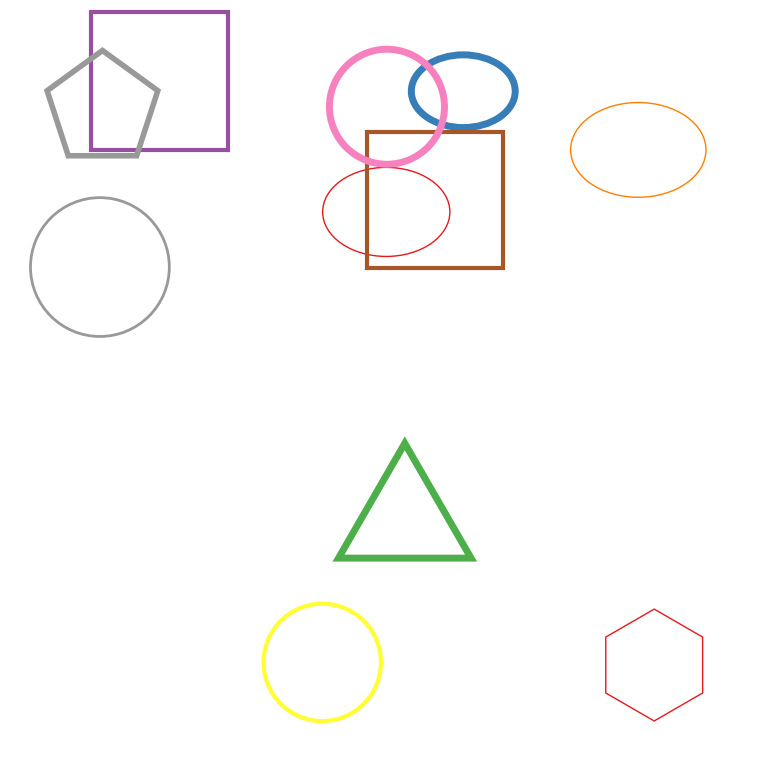[{"shape": "hexagon", "thickness": 0.5, "radius": 0.36, "center": [0.85, 0.136]}, {"shape": "oval", "thickness": 0.5, "radius": 0.41, "center": [0.502, 0.725]}, {"shape": "oval", "thickness": 2.5, "radius": 0.34, "center": [0.602, 0.882]}, {"shape": "triangle", "thickness": 2.5, "radius": 0.5, "center": [0.526, 0.325]}, {"shape": "square", "thickness": 1.5, "radius": 0.45, "center": [0.207, 0.895]}, {"shape": "oval", "thickness": 0.5, "radius": 0.44, "center": [0.829, 0.805]}, {"shape": "circle", "thickness": 1.5, "radius": 0.38, "center": [0.419, 0.14]}, {"shape": "square", "thickness": 1.5, "radius": 0.44, "center": [0.565, 0.741]}, {"shape": "circle", "thickness": 2.5, "radius": 0.37, "center": [0.503, 0.861]}, {"shape": "circle", "thickness": 1, "radius": 0.45, "center": [0.13, 0.653]}, {"shape": "pentagon", "thickness": 2, "radius": 0.38, "center": [0.133, 0.859]}]